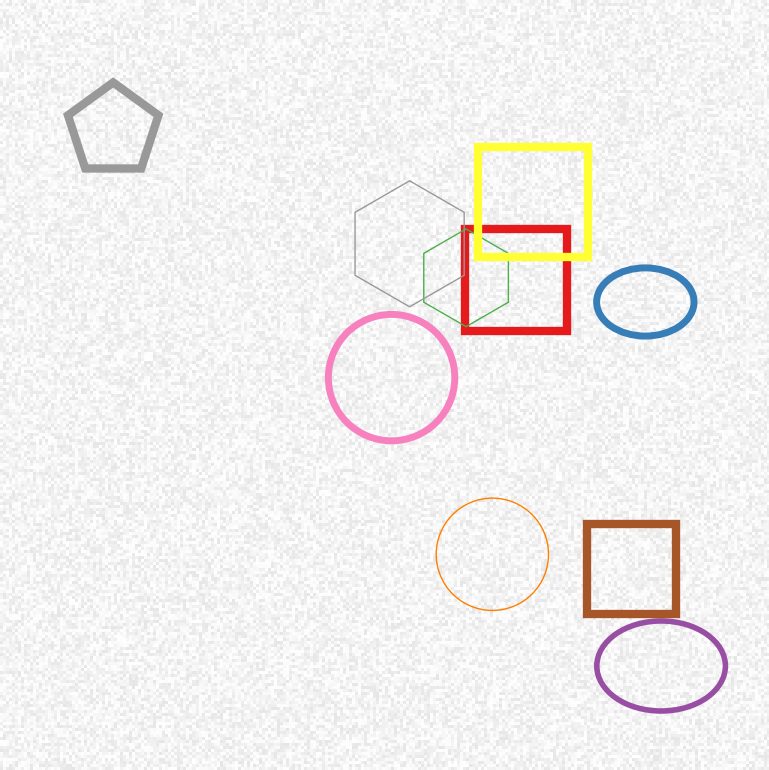[{"shape": "square", "thickness": 3, "radius": 0.33, "center": [0.67, 0.636]}, {"shape": "oval", "thickness": 2.5, "radius": 0.32, "center": [0.838, 0.608]}, {"shape": "hexagon", "thickness": 0.5, "radius": 0.32, "center": [0.605, 0.639]}, {"shape": "oval", "thickness": 2, "radius": 0.42, "center": [0.859, 0.135]}, {"shape": "circle", "thickness": 0.5, "radius": 0.36, "center": [0.639, 0.28]}, {"shape": "square", "thickness": 3, "radius": 0.36, "center": [0.692, 0.738]}, {"shape": "square", "thickness": 3, "radius": 0.29, "center": [0.82, 0.261]}, {"shape": "circle", "thickness": 2.5, "radius": 0.41, "center": [0.509, 0.51]}, {"shape": "hexagon", "thickness": 0.5, "radius": 0.41, "center": [0.532, 0.683]}, {"shape": "pentagon", "thickness": 3, "radius": 0.31, "center": [0.147, 0.831]}]